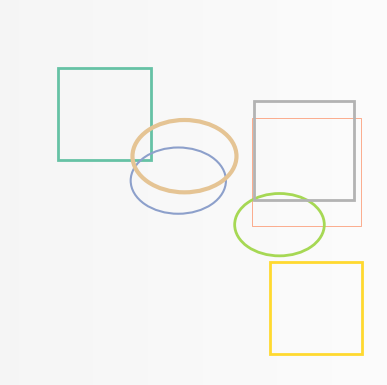[{"shape": "square", "thickness": 2, "radius": 0.59, "center": [0.27, 0.704]}, {"shape": "square", "thickness": 0.5, "radius": 0.7, "center": [0.792, 0.554]}, {"shape": "oval", "thickness": 1.5, "radius": 0.61, "center": [0.46, 0.531]}, {"shape": "oval", "thickness": 2, "radius": 0.58, "center": [0.721, 0.416]}, {"shape": "square", "thickness": 2, "radius": 0.6, "center": [0.815, 0.2]}, {"shape": "oval", "thickness": 3, "radius": 0.67, "center": [0.476, 0.594]}, {"shape": "square", "thickness": 2, "radius": 0.64, "center": [0.785, 0.608]}]